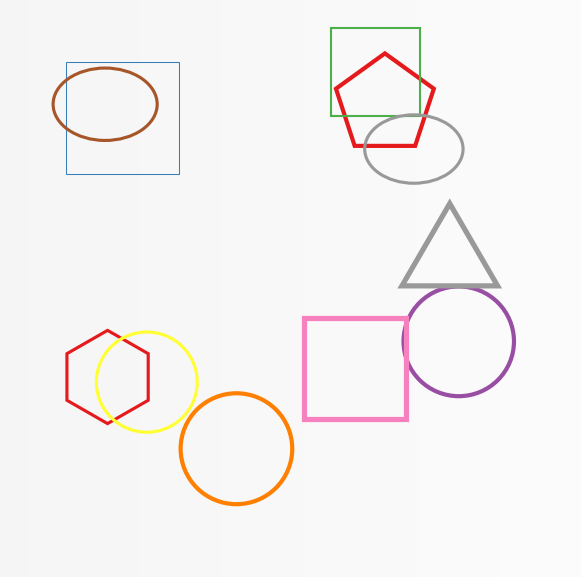[{"shape": "pentagon", "thickness": 2, "radius": 0.44, "center": [0.662, 0.818]}, {"shape": "hexagon", "thickness": 1.5, "radius": 0.4, "center": [0.185, 0.346]}, {"shape": "square", "thickness": 0.5, "radius": 0.49, "center": [0.211, 0.796]}, {"shape": "square", "thickness": 1, "radius": 0.38, "center": [0.646, 0.874]}, {"shape": "circle", "thickness": 2, "radius": 0.48, "center": [0.789, 0.408]}, {"shape": "circle", "thickness": 2, "radius": 0.48, "center": [0.407, 0.222]}, {"shape": "circle", "thickness": 1.5, "radius": 0.43, "center": [0.253, 0.337]}, {"shape": "oval", "thickness": 1.5, "radius": 0.45, "center": [0.181, 0.819]}, {"shape": "square", "thickness": 2.5, "radius": 0.44, "center": [0.611, 0.361]}, {"shape": "triangle", "thickness": 2.5, "radius": 0.48, "center": [0.774, 0.552]}, {"shape": "oval", "thickness": 1.5, "radius": 0.42, "center": [0.712, 0.741]}]